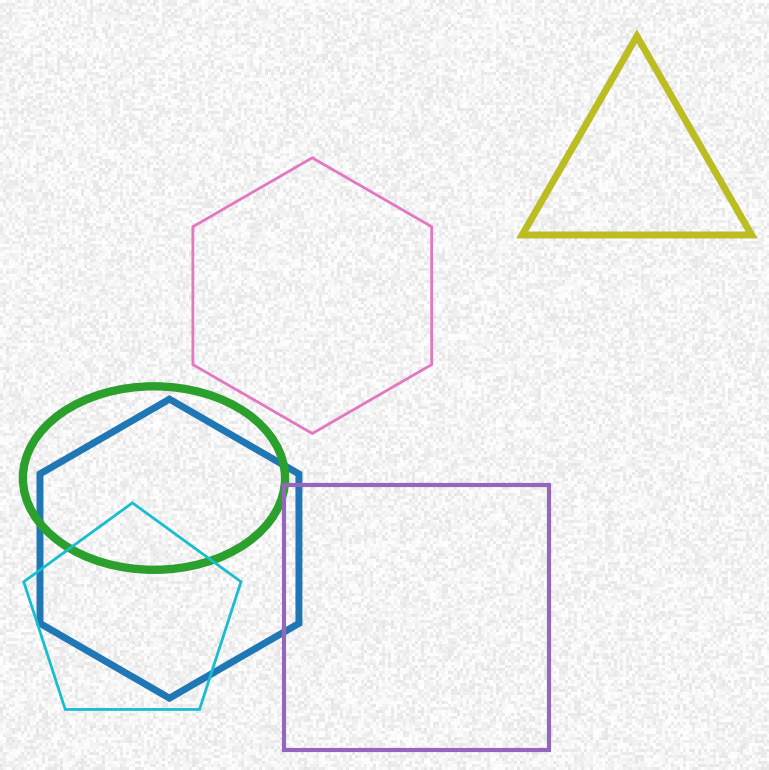[{"shape": "hexagon", "thickness": 2.5, "radius": 0.97, "center": [0.22, 0.287]}, {"shape": "oval", "thickness": 3, "radius": 0.85, "center": [0.2, 0.379]}, {"shape": "square", "thickness": 1.5, "radius": 0.86, "center": [0.541, 0.198]}, {"shape": "hexagon", "thickness": 1, "radius": 0.9, "center": [0.406, 0.616]}, {"shape": "triangle", "thickness": 2.5, "radius": 0.86, "center": [0.827, 0.781]}, {"shape": "pentagon", "thickness": 1, "radius": 0.74, "center": [0.172, 0.199]}]